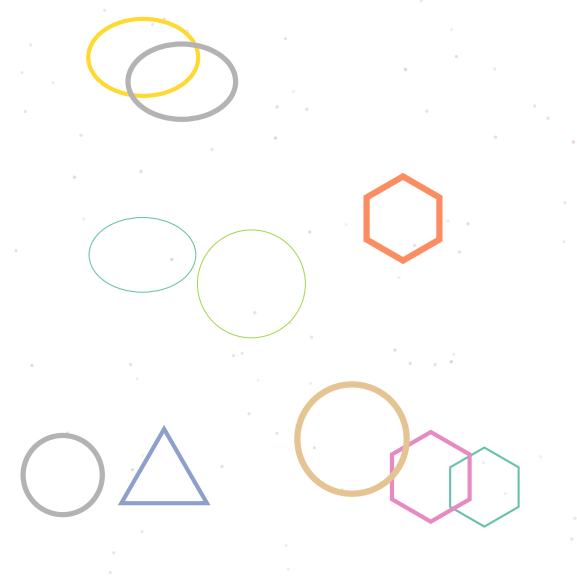[{"shape": "hexagon", "thickness": 1, "radius": 0.34, "center": [0.839, 0.156]}, {"shape": "oval", "thickness": 0.5, "radius": 0.46, "center": [0.247, 0.558]}, {"shape": "hexagon", "thickness": 3, "radius": 0.36, "center": [0.698, 0.621]}, {"shape": "triangle", "thickness": 2, "radius": 0.43, "center": [0.284, 0.171]}, {"shape": "hexagon", "thickness": 2, "radius": 0.39, "center": [0.746, 0.173]}, {"shape": "circle", "thickness": 0.5, "radius": 0.47, "center": [0.435, 0.508]}, {"shape": "oval", "thickness": 2, "radius": 0.48, "center": [0.248, 0.9]}, {"shape": "circle", "thickness": 3, "radius": 0.47, "center": [0.61, 0.239]}, {"shape": "circle", "thickness": 2.5, "radius": 0.34, "center": [0.109, 0.177]}, {"shape": "oval", "thickness": 2.5, "radius": 0.47, "center": [0.315, 0.858]}]